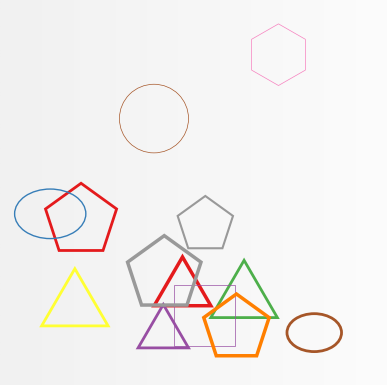[{"shape": "triangle", "thickness": 2.5, "radius": 0.42, "center": [0.471, 0.248]}, {"shape": "pentagon", "thickness": 2, "radius": 0.48, "center": [0.209, 0.427]}, {"shape": "oval", "thickness": 1, "radius": 0.46, "center": [0.13, 0.445]}, {"shape": "triangle", "thickness": 2, "radius": 0.5, "center": [0.63, 0.225]}, {"shape": "triangle", "thickness": 2, "radius": 0.38, "center": [0.421, 0.134]}, {"shape": "square", "thickness": 0.5, "radius": 0.4, "center": [0.527, 0.179]}, {"shape": "pentagon", "thickness": 2.5, "radius": 0.44, "center": [0.61, 0.148]}, {"shape": "triangle", "thickness": 2, "radius": 0.5, "center": [0.193, 0.203]}, {"shape": "circle", "thickness": 0.5, "radius": 0.45, "center": [0.397, 0.692]}, {"shape": "oval", "thickness": 2, "radius": 0.35, "center": [0.811, 0.136]}, {"shape": "hexagon", "thickness": 0.5, "radius": 0.4, "center": [0.719, 0.858]}, {"shape": "pentagon", "thickness": 1.5, "radius": 0.38, "center": [0.53, 0.416]}, {"shape": "pentagon", "thickness": 2.5, "radius": 0.5, "center": [0.424, 0.288]}]